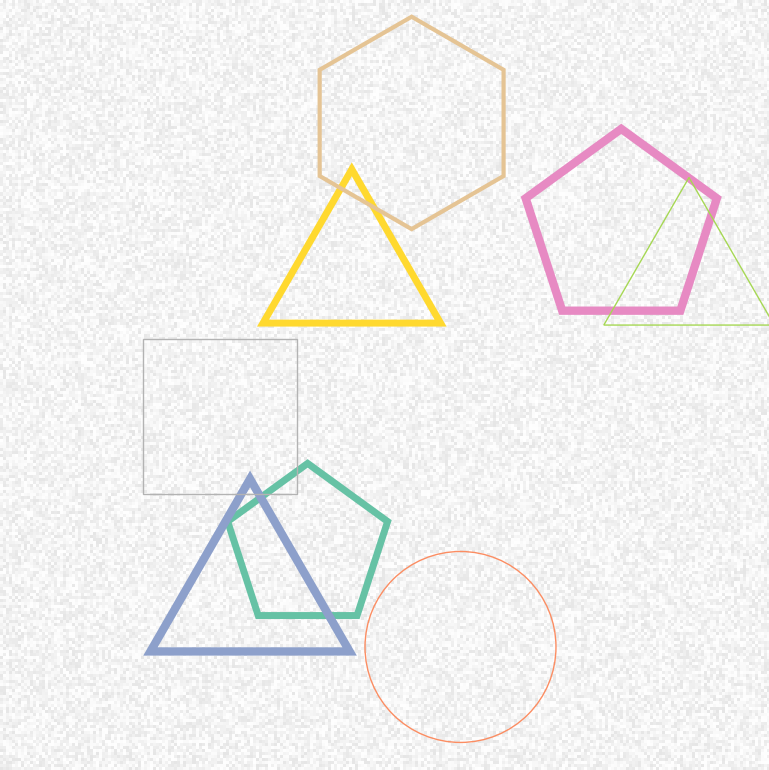[{"shape": "pentagon", "thickness": 2.5, "radius": 0.55, "center": [0.4, 0.289]}, {"shape": "circle", "thickness": 0.5, "radius": 0.62, "center": [0.598, 0.16]}, {"shape": "triangle", "thickness": 3, "radius": 0.75, "center": [0.325, 0.229]}, {"shape": "pentagon", "thickness": 3, "radius": 0.65, "center": [0.807, 0.702]}, {"shape": "triangle", "thickness": 0.5, "radius": 0.64, "center": [0.895, 0.642]}, {"shape": "triangle", "thickness": 2.5, "radius": 0.67, "center": [0.457, 0.647]}, {"shape": "hexagon", "thickness": 1.5, "radius": 0.69, "center": [0.535, 0.84]}, {"shape": "square", "thickness": 0.5, "radius": 0.5, "center": [0.286, 0.459]}]